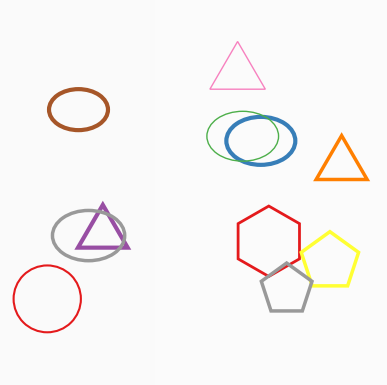[{"shape": "circle", "thickness": 1.5, "radius": 0.43, "center": [0.122, 0.224]}, {"shape": "hexagon", "thickness": 2, "radius": 0.46, "center": [0.694, 0.373]}, {"shape": "oval", "thickness": 3, "radius": 0.44, "center": [0.673, 0.634]}, {"shape": "oval", "thickness": 1, "radius": 0.46, "center": [0.626, 0.646]}, {"shape": "triangle", "thickness": 3, "radius": 0.37, "center": [0.265, 0.394]}, {"shape": "triangle", "thickness": 2.5, "radius": 0.38, "center": [0.882, 0.572]}, {"shape": "pentagon", "thickness": 2.5, "radius": 0.39, "center": [0.851, 0.32]}, {"shape": "oval", "thickness": 3, "radius": 0.38, "center": [0.203, 0.715]}, {"shape": "triangle", "thickness": 1, "radius": 0.41, "center": [0.613, 0.81]}, {"shape": "pentagon", "thickness": 2.5, "radius": 0.34, "center": [0.74, 0.248]}, {"shape": "oval", "thickness": 2.5, "radius": 0.47, "center": [0.229, 0.388]}]